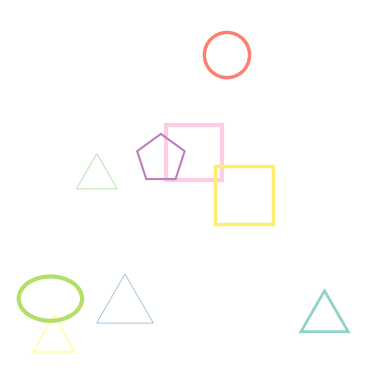[{"shape": "triangle", "thickness": 2, "radius": 0.35, "center": [0.843, 0.174]}, {"shape": "triangle", "thickness": 1.5, "radius": 0.31, "center": [0.14, 0.118]}, {"shape": "circle", "thickness": 2.5, "radius": 0.29, "center": [0.59, 0.857]}, {"shape": "triangle", "thickness": 0.5, "radius": 0.42, "center": [0.325, 0.203]}, {"shape": "oval", "thickness": 3, "radius": 0.41, "center": [0.131, 0.224]}, {"shape": "square", "thickness": 3, "radius": 0.36, "center": [0.505, 0.604]}, {"shape": "pentagon", "thickness": 1.5, "radius": 0.32, "center": [0.418, 0.587]}, {"shape": "triangle", "thickness": 1, "radius": 0.31, "center": [0.252, 0.54]}, {"shape": "square", "thickness": 2.5, "radius": 0.38, "center": [0.634, 0.493]}]